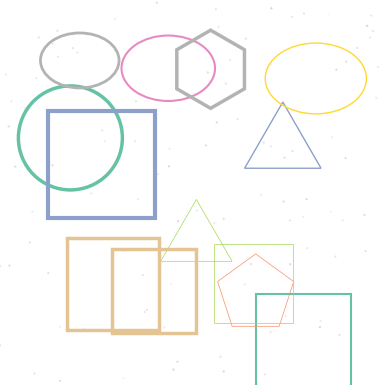[{"shape": "square", "thickness": 1.5, "radius": 0.61, "center": [0.788, 0.114]}, {"shape": "circle", "thickness": 2.5, "radius": 0.68, "center": [0.183, 0.642]}, {"shape": "pentagon", "thickness": 0.5, "radius": 0.52, "center": [0.664, 0.237]}, {"shape": "square", "thickness": 3, "radius": 0.7, "center": [0.264, 0.574]}, {"shape": "triangle", "thickness": 1, "radius": 0.57, "center": [0.735, 0.62]}, {"shape": "oval", "thickness": 1.5, "radius": 0.61, "center": [0.437, 0.823]}, {"shape": "square", "thickness": 0.5, "radius": 0.51, "center": [0.658, 0.263]}, {"shape": "triangle", "thickness": 0.5, "radius": 0.54, "center": [0.51, 0.375]}, {"shape": "oval", "thickness": 1, "radius": 0.66, "center": [0.82, 0.796]}, {"shape": "square", "thickness": 2.5, "radius": 0.55, "center": [0.4, 0.245]}, {"shape": "square", "thickness": 2.5, "radius": 0.6, "center": [0.295, 0.263]}, {"shape": "hexagon", "thickness": 2.5, "radius": 0.51, "center": [0.547, 0.82]}, {"shape": "oval", "thickness": 2, "radius": 0.51, "center": [0.207, 0.843]}]